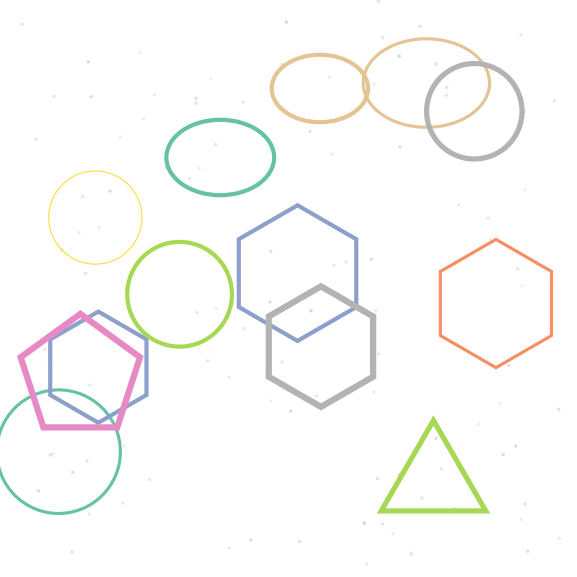[{"shape": "oval", "thickness": 2, "radius": 0.47, "center": [0.381, 0.726]}, {"shape": "circle", "thickness": 1.5, "radius": 0.54, "center": [0.101, 0.217]}, {"shape": "hexagon", "thickness": 1.5, "radius": 0.56, "center": [0.859, 0.474]}, {"shape": "hexagon", "thickness": 2, "radius": 0.59, "center": [0.515, 0.526]}, {"shape": "hexagon", "thickness": 2, "radius": 0.48, "center": [0.17, 0.363]}, {"shape": "pentagon", "thickness": 3, "radius": 0.54, "center": [0.139, 0.347]}, {"shape": "circle", "thickness": 2, "radius": 0.45, "center": [0.311, 0.49]}, {"shape": "triangle", "thickness": 2.5, "radius": 0.52, "center": [0.751, 0.167]}, {"shape": "circle", "thickness": 0.5, "radius": 0.4, "center": [0.165, 0.622]}, {"shape": "oval", "thickness": 1.5, "radius": 0.55, "center": [0.738, 0.855]}, {"shape": "oval", "thickness": 2, "radius": 0.42, "center": [0.554, 0.846]}, {"shape": "hexagon", "thickness": 3, "radius": 0.52, "center": [0.556, 0.399]}, {"shape": "circle", "thickness": 2.5, "radius": 0.41, "center": [0.821, 0.806]}]